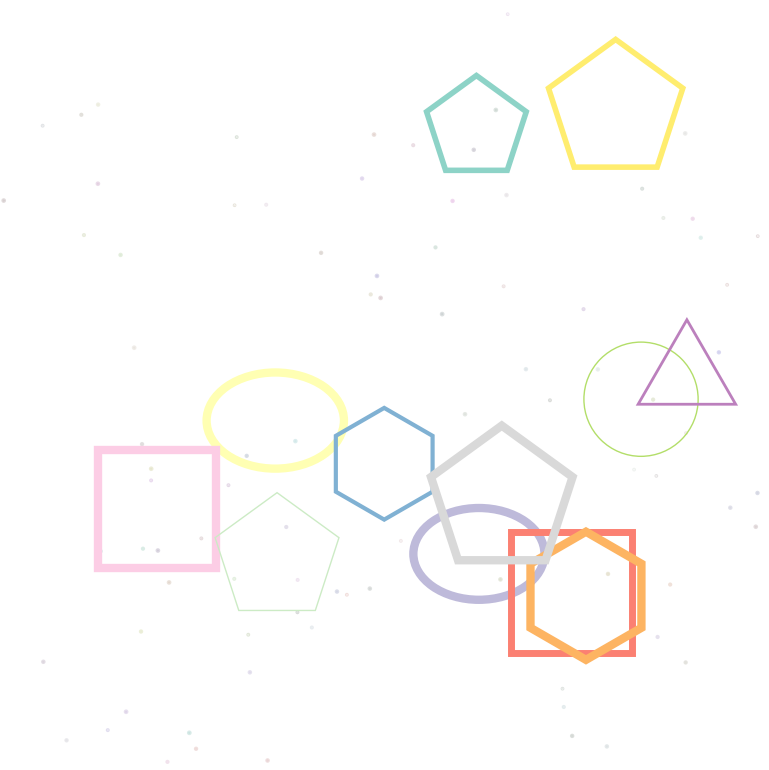[{"shape": "pentagon", "thickness": 2, "radius": 0.34, "center": [0.619, 0.834]}, {"shape": "oval", "thickness": 3, "radius": 0.45, "center": [0.358, 0.454]}, {"shape": "oval", "thickness": 3, "radius": 0.43, "center": [0.622, 0.281]}, {"shape": "square", "thickness": 2.5, "radius": 0.39, "center": [0.742, 0.23]}, {"shape": "hexagon", "thickness": 1.5, "radius": 0.36, "center": [0.499, 0.398]}, {"shape": "hexagon", "thickness": 3, "radius": 0.42, "center": [0.761, 0.226]}, {"shape": "circle", "thickness": 0.5, "radius": 0.37, "center": [0.832, 0.482]}, {"shape": "square", "thickness": 3, "radius": 0.38, "center": [0.204, 0.339]}, {"shape": "pentagon", "thickness": 3, "radius": 0.48, "center": [0.652, 0.351]}, {"shape": "triangle", "thickness": 1, "radius": 0.37, "center": [0.892, 0.512]}, {"shape": "pentagon", "thickness": 0.5, "radius": 0.42, "center": [0.36, 0.276]}, {"shape": "pentagon", "thickness": 2, "radius": 0.46, "center": [0.8, 0.857]}]